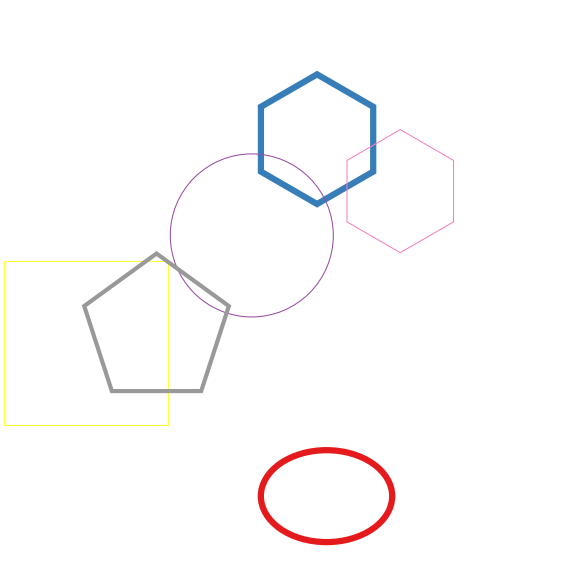[{"shape": "oval", "thickness": 3, "radius": 0.57, "center": [0.565, 0.14]}, {"shape": "hexagon", "thickness": 3, "radius": 0.56, "center": [0.549, 0.758]}, {"shape": "circle", "thickness": 0.5, "radius": 0.71, "center": [0.436, 0.591]}, {"shape": "square", "thickness": 0.5, "radius": 0.71, "center": [0.149, 0.405]}, {"shape": "hexagon", "thickness": 0.5, "radius": 0.53, "center": [0.693, 0.668]}, {"shape": "pentagon", "thickness": 2, "radius": 0.66, "center": [0.271, 0.428]}]